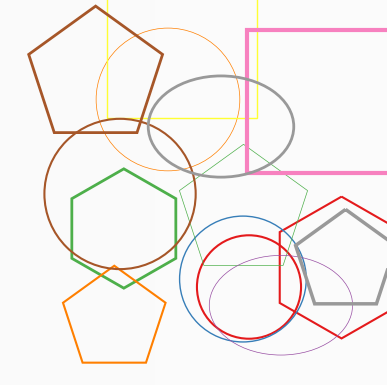[{"shape": "circle", "thickness": 1.5, "radius": 0.67, "center": [0.643, 0.255]}, {"shape": "hexagon", "thickness": 1.5, "radius": 0.92, "center": [0.881, 0.305]}, {"shape": "circle", "thickness": 1, "radius": 0.82, "center": [0.627, 0.275]}, {"shape": "pentagon", "thickness": 0.5, "radius": 0.87, "center": [0.628, 0.451]}, {"shape": "hexagon", "thickness": 2, "radius": 0.77, "center": [0.32, 0.406]}, {"shape": "oval", "thickness": 0.5, "radius": 0.92, "center": [0.725, 0.207]}, {"shape": "circle", "thickness": 0.5, "radius": 0.93, "center": [0.433, 0.742]}, {"shape": "pentagon", "thickness": 1.5, "radius": 0.7, "center": [0.295, 0.171]}, {"shape": "square", "thickness": 1, "radius": 0.97, "center": [0.471, 0.888]}, {"shape": "circle", "thickness": 1.5, "radius": 0.98, "center": [0.31, 0.496]}, {"shape": "pentagon", "thickness": 2, "radius": 0.91, "center": [0.247, 0.802]}, {"shape": "square", "thickness": 3, "radius": 0.93, "center": [0.823, 0.737]}, {"shape": "oval", "thickness": 2, "radius": 0.94, "center": [0.57, 0.671]}, {"shape": "pentagon", "thickness": 2.5, "radius": 0.68, "center": [0.892, 0.321]}]